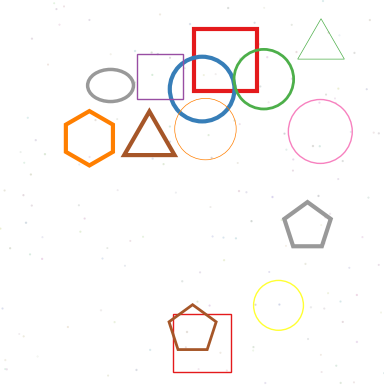[{"shape": "square", "thickness": 1, "radius": 0.37, "center": [0.525, 0.109]}, {"shape": "square", "thickness": 3, "radius": 0.41, "center": [0.586, 0.845]}, {"shape": "circle", "thickness": 3, "radius": 0.42, "center": [0.525, 0.769]}, {"shape": "circle", "thickness": 2, "radius": 0.39, "center": [0.685, 0.794]}, {"shape": "triangle", "thickness": 0.5, "radius": 0.35, "center": [0.834, 0.881]}, {"shape": "square", "thickness": 1, "radius": 0.3, "center": [0.416, 0.801]}, {"shape": "hexagon", "thickness": 3, "radius": 0.35, "center": [0.232, 0.641]}, {"shape": "circle", "thickness": 0.5, "radius": 0.4, "center": [0.534, 0.665]}, {"shape": "circle", "thickness": 1, "radius": 0.32, "center": [0.723, 0.207]}, {"shape": "pentagon", "thickness": 2, "radius": 0.32, "center": [0.5, 0.144]}, {"shape": "triangle", "thickness": 3, "radius": 0.38, "center": [0.388, 0.635]}, {"shape": "circle", "thickness": 1, "radius": 0.41, "center": [0.832, 0.659]}, {"shape": "oval", "thickness": 2.5, "radius": 0.3, "center": [0.287, 0.778]}, {"shape": "pentagon", "thickness": 3, "radius": 0.32, "center": [0.799, 0.412]}]